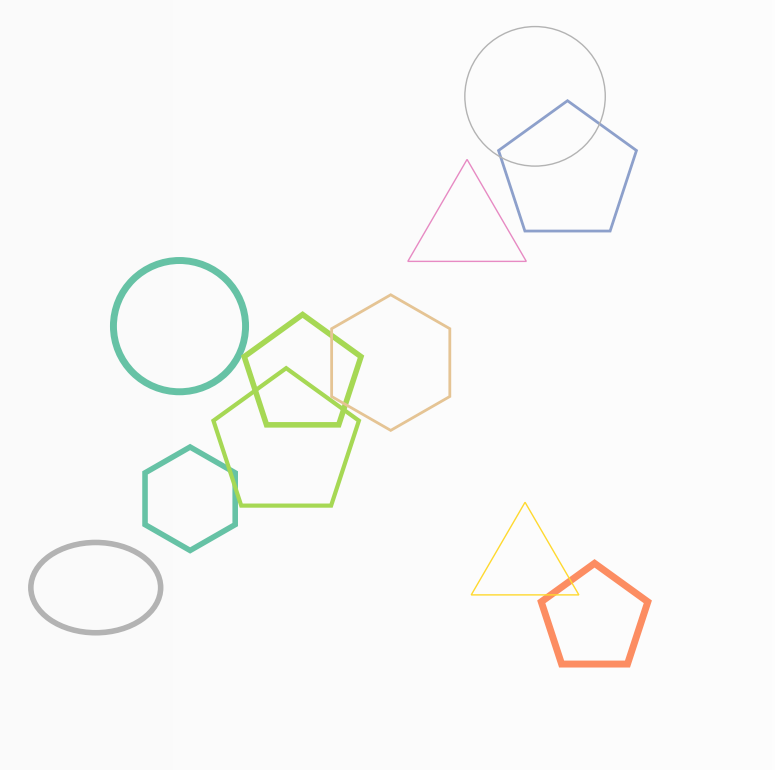[{"shape": "circle", "thickness": 2.5, "radius": 0.43, "center": [0.232, 0.576]}, {"shape": "hexagon", "thickness": 2, "radius": 0.34, "center": [0.245, 0.352]}, {"shape": "pentagon", "thickness": 2.5, "radius": 0.36, "center": [0.767, 0.196]}, {"shape": "pentagon", "thickness": 1, "radius": 0.47, "center": [0.732, 0.776]}, {"shape": "triangle", "thickness": 0.5, "radius": 0.44, "center": [0.603, 0.705]}, {"shape": "pentagon", "thickness": 1.5, "radius": 0.49, "center": [0.369, 0.423]}, {"shape": "pentagon", "thickness": 2, "radius": 0.4, "center": [0.39, 0.512]}, {"shape": "triangle", "thickness": 0.5, "radius": 0.4, "center": [0.677, 0.268]}, {"shape": "hexagon", "thickness": 1, "radius": 0.44, "center": [0.504, 0.529]}, {"shape": "circle", "thickness": 0.5, "radius": 0.45, "center": [0.69, 0.875]}, {"shape": "oval", "thickness": 2, "radius": 0.42, "center": [0.124, 0.237]}]